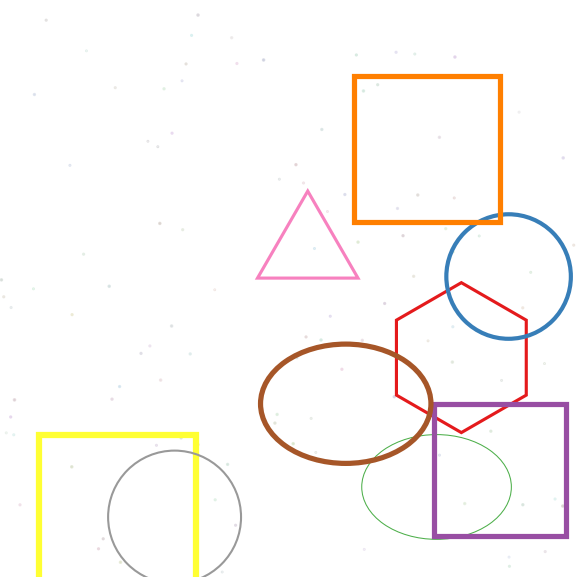[{"shape": "hexagon", "thickness": 1.5, "radius": 0.65, "center": [0.799, 0.38]}, {"shape": "circle", "thickness": 2, "radius": 0.54, "center": [0.881, 0.52]}, {"shape": "oval", "thickness": 0.5, "radius": 0.65, "center": [0.756, 0.156]}, {"shape": "square", "thickness": 2.5, "radius": 0.57, "center": [0.867, 0.186]}, {"shape": "square", "thickness": 2.5, "radius": 0.63, "center": [0.739, 0.741]}, {"shape": "square", "thickness": 3, "radius": 0.68, "center": [0.204, 0.11]}, {"shape": "oval", "thickness": 2.5, "radius": 0.74, "center": [0.599, 0.3]}, {"shape": "triangle", "thickness": 1.5, "radius": 0.5, "center": [0.533, 0.568]}, {"shape": "circle", "thickness": 1, "radius": 0.58, "center": [0.302, 0.104]}]